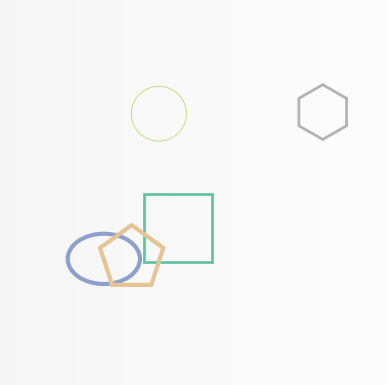[{"shape": "square", "thickness": 2, "radius": 0.44, "center": [0.459, 0.409]}, {"shape": "oval", "thickness": 3, "radius": 0.47, "center": [0.268, 0.328]}, {"shape": "circle", "thickness": 0.5, "radius": 0.36, "center": [0.41, 0.705]}, {"shape": "pentagon", "thickness": 3, "radius": 0.43, "center": [0.34, 0.329]}, {"shape": "hexagon", "thickness": 2, "radius": 0.36, "center": [0.833, 0.709]}]